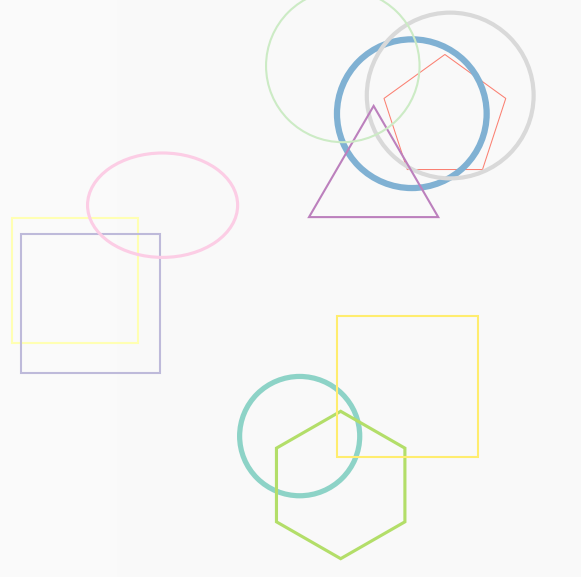[{"shape": "circle", "thickness": 2.5, "radius": 0.52, "center": [0.516, 0.244]}, {"shape": "square", "thickness": 1, "radius": 0.54, "center": [0.129, 0.514]}, {"shape": "square", "thickness": 1, "radius": 0.6, "center": [0.155, 0.473]}, {"shape": "pentagon", "thickness": 0.5, "radius": 0.55, "center": [0.765, 0.795]}, {"shape": "circle", "thickness": 3, "radius": 0.64, "center": [0.709, 0.802]}, {"shape": "hexagon", "thickness": 1.5, "radius": 0.64, "center": [0.586, 0.159]}, {"shape": "oval", "thickness": 1.5, "radius": 0.65, "center": [0.28, 0.644]}, {"shape": "circle", "thickness": 2, "radius": 0.72, "center": [0.775, 0.834]}, {"shape": "triangle", "thickness": 1, "radius": 0.64, "center": [0.643, 0.687]}, {"shape": "circle", "thickness": 1, "radius": 0.66, "center": [0.59, 0.885]}, {"shape": "square", "thickness": 1, "radius": 0.61, "center": [0.702, 0.33]}]